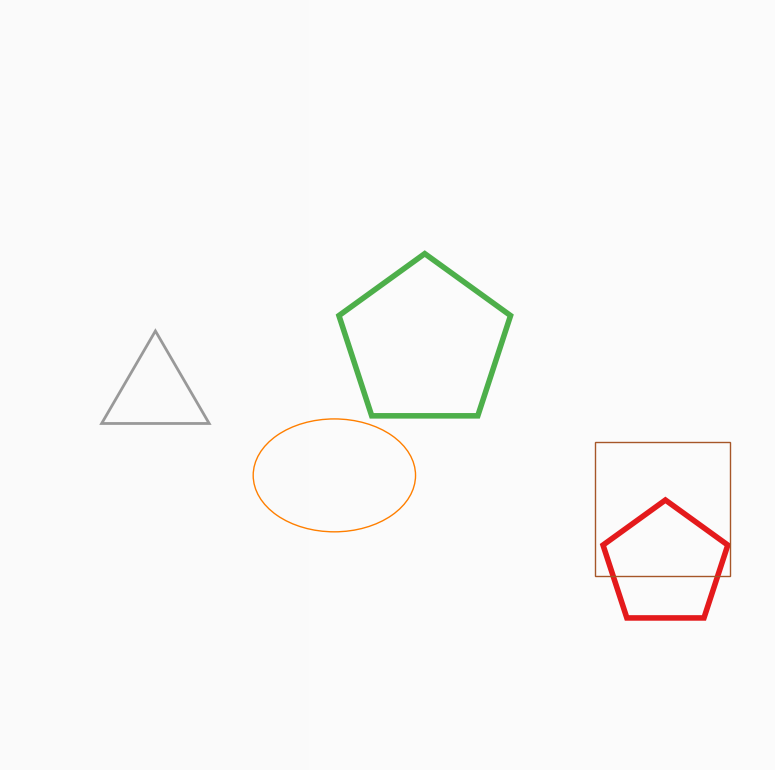[{"shape": "pentagon", "thickness": 2, "radius": 0.42, "center": [0.859, 0.266]}, {"shape": "pentagon", "thickness": 2, "radius": 0.58, "center": [0.548, 0.554]}, {"shape": "oval", "thickness": 0.5, "radius": 0.52, "center": [0.431, 0.383]}, {"shape": "square", "thickness": 0.5, "radius": 0.44, "center": [0.855, 0.339]}, {"shape": "triangle", "thickness": 1, "radius": 0.4, "center": [0.201, 0.49]}]